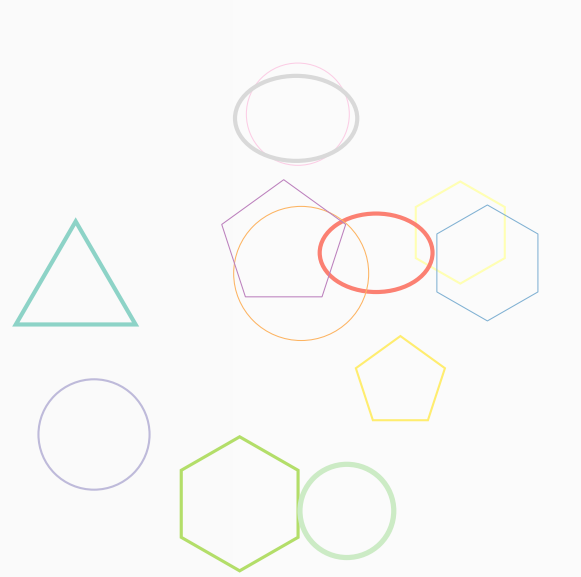[{"shape": "triangle", "thickness": 2, "radius": 0.59, "center": [0.13, 0.497]}, {"shape": "hexagon", "thickness": 1, "radius": 0.44, "center": [0.792, 0.596]}, {"shape": "circle", "thickness": 1, "radius": 0.48, "center": [0.162, 0.247]}, {"shape": "oval", "thickness": 2, "radius": 0.49, "center": [0.647, 0.561]}, {"shape": "hexagon", "thickness": 0.5, "radius": 0.5, "center": [0.839, 0.544]}, {"shape": "circle", "thickness": 0.5, "radius": 0.58, "center": [0.518, 0.526]}, {"shape": "hexagon", "thickness": 1.5, "radius": 0.58, "center": [0.412, 0.127]}, {"shape": "circle", "thickness": 0.5, "radius": 0.44, "center": [0.512, 0.801]}, {"shape": "oval", "thickness": 2, "radius": 0.53, "center": [0.509, 0.794]}, {"shape": "pentagon", "thickness": 0.5, "radius": 0.56, "center": [0.488, 0.576]}, {"shape": "circle", "thickness": 2.5, "radius": 0.4, "center": [0.597, 0.114]}, {"shape": "pentagon", "thickness": 1, "radius": 0.4, "center": [0.689, 0.337]}]